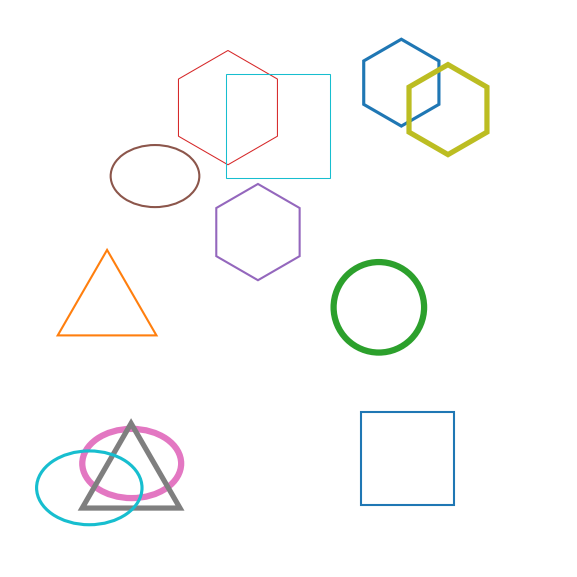[{"shape": "square", "thickness": 1, "radius": 0.4, "center": [0.705, 0.206]}, {"shape": "hexagon", "thickness": 1.5, "radius": 0.38, "center": [0.695, 0.856]}, {"shape": "triangle", "thickness": 1, "radius": 0.49, "center": [0.185, 0.468]}, {"shape": "circle", "thickness": 3, "radius": 0.39, "center": [0.656, 0.467]}, {"shape": "hexagon", "thickness": 0.5, "radius": 0.49, "center": [0.395, 0.813]}, {"shape": "hexagon", "thickness": 1, "radius": 0.42, "center": [0.447, 0.597]}, {"shape": "oval", "thickness": 1, "radius": 0.38, "center": [0.268, 0.694]}, {"shape": "oval", "thickness": 3, "radius": 0.43, "center": [0.228, 0.197]}, {"shape": "triangle", "thickness": 2.5, "radius": 0.49, "center": [0.227, 0.168]}, {"shape": "hexagon", "thickness": 2.5, "radius": 0.39, "center": [0.776, 0.809]}, {"shape": "square", "thickness": 0.5, "radius": 0.45, "center": [0.481, 0.781]}, {"shape": "oval", "thickness": 1.5, "radius": 0.46, "center": [0.155, 0.154]}]